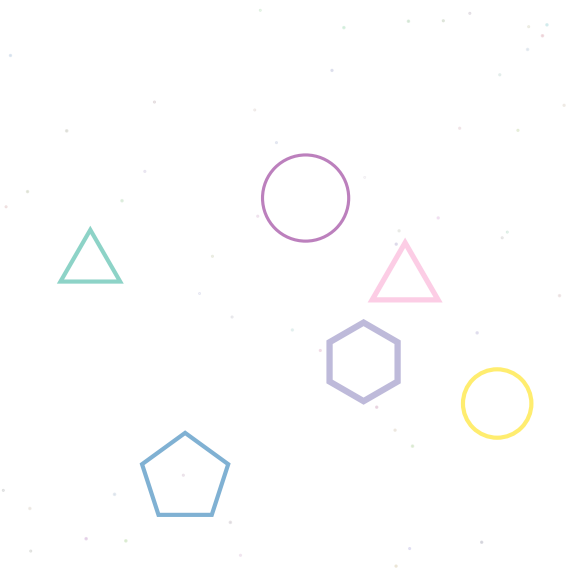[{"shape": "triangle", "thickness": 2, "radius": 0.3, "center": [0.156, 0.541]}, {"shape": "hexagon", "thickness": 3, "radius": 0.34, "center": [0.63, 0.373]}, {"shape": "pentagon", "thickness": 2, "radius": 0.39, "center": [0.321, 0.171]}, {"shape": "triangle", "thickness": 2.5, "radius": 0.33, "center": [0.702, 0.513]}, {"shape": "circle", "thickness": 1.5, "radius": 0.37, "center": [0.529, 0.656]}, {"shape": "circle", "thickness": 2, "radius": 0.3, "center": [0.861, 0.3]}]